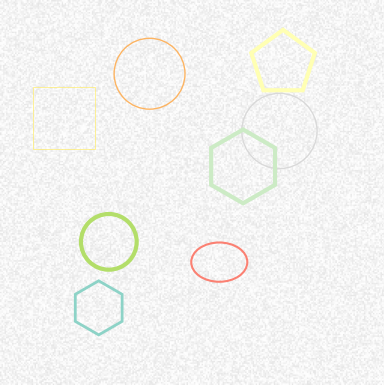[{"shape": "hexagon", "thickness": 2, "radius": 0.35, "center": [0.256, 0.2]}, {"shape": "pentagon", "thickness": 3, "radius": 0.43, "center": [0.735, 0.836]}, {"shape": "oval", "thickness": 1.5, "radius": 0.36, "center": [0.57, 0.319]}, {"shape": "circle", "thickness": 1, "radius": 0.46, "center": [0.388, 0.809]}, {"shape": "circle", "thickness": 3, "radius": 0.36, "center": [0.283, 0.372]}, {"shape": "circle", "thickness": 1, "radius": 0.49, "center": [0.726, 0.66]}, {"shape": "hexagon", "thickness": 3, "radius": 0.48, "center": [0.631, 0.568]}, {"shape": "square", "thickness": 0.5, "radius": 0.4, "center": [0.165, 0.694]}]